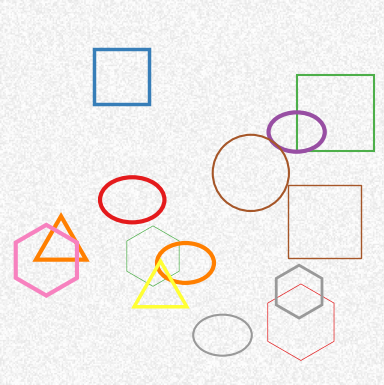[{"shape": "oval", "thickness": 3, "radius": 0.42, "center": [0.343, 0.481]}, {"shape": "hexagon", "thickness": 0.5, "radius": 0.5, "center": [0.782, 0.163]}, {"shape": "square", "thickness": 2.5, "radius": 0.36, "center": [0.315, 0.801]}, {"shape": "hexagon", "thickness": 0.5, "radius": 0.39, "center": [0.397, 0.335]}, {"shape": "square", "thickness": 1.5, "radius": 0.49, "center": [0.871, 0.707]}, {"shape": "oval", "thickness": 3, "radius": 0.37, "center": [0.771, 0.657]}, {"shape": "triangle", "thickness": 3, "radius": 0.38, "center": [0.159, 0.363]}, {"shape": "oval", "thickness": 3, "radius": 0.37, "center": [0.482, 0.317]}, {"shape": "triangle", "thickness": 2.5, "radius": 0.4, "center": [0.417, 0.243]}, {"shape": "circle", "thickness": 1.5, "radius": 0.5, "center": [0.652, 0.551]}, {"shape": "square", "thickness": 1, "radius": 0.47, "center": [0.844, 0.425]}, {"shape": "hexagon", "thickness": 3, "radius": 0.46, "center": [0.12, 0.324]}, {"shape": "hexagon", "thickness": 2, "radius": 0.34, "center": [0.777, 0.242]}, {"shape": "oval", "thickness": 1.5, "radius": 0.38, "center": [0.578, 0.129]}]